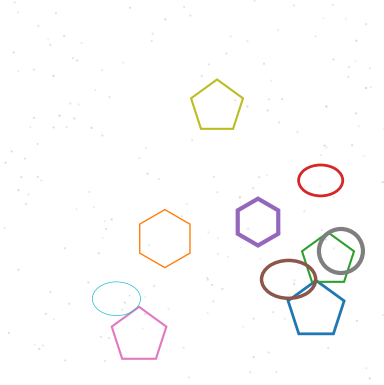[{"shape": "pentagon", "thickness": 2, "radius": 0.38, "center": [0.821, 0.195]}, {"shape": "hexagon", "thickness": 1, "radius": 0.38, "center": [0.428, 0.38]}, {"shape": "pentagon", "thickness": 1.5, "radius": 0.35, "center": [0.852, 0.325]}, {"shape": "oval", "thickness": 2, "radius": 0.29, "center": [0.833, 0.531]}, {"shape": "hexagon", "thickness": 3, "radius": 0.3, "center": [0.67, 0.423]}, {"shape": "oval", "thickness": 2.5, "radius": 0.35, "center": [0.75, 0.274]}, {"shape": "pentagon", "thickness": 1.5, "radius": 0.37, "center": [0.361, 0.128]}, {"shape": "circle", "thickness": 3, "radius": 0.29, "center": [0.886, 0.348]}, {"shape": "pentagon", "thickness": 1.5, "radius": 0.35, "center": [0.564, 0.723]}, {"shape": "oval", "thickness": 0.5, "radius": 0.31, "center": [0.302, 0.224]}]